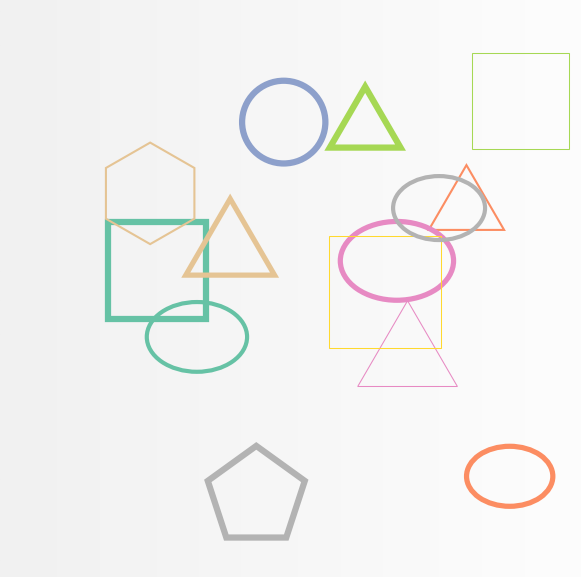[{"shape": "square", "thickness": 3, "radius": 0.42, "center": [0.271, 0.531]}, {"shape": "oval", "thickness": 2, "radius": 0.43, "center": [0.339, 0.416]}, {"shape": "triangle", "thickness": 1, "radius": 0.37, "center": [0.802, 0.638]}, {"shape": "oval", "thickness": 2.5, "radius": 0.37, "center": [0.877, 0.174]}, {"shape": "circle", "thickness": 3, "radius": 0.36, "center": [0.488, 0.788]}, {"shape": "oval", "thickness": 2.5, "radius": 0.49, "center": [0.683, 0.547]}, {"shape": "triangle", "thickness": 0.5, "radius": 0.5, "center": [0.701, 0.379]}, {"shape": "triangle", "thickness": 3, "radius": 0.35, "center": [0.628, 0.779]}, {"shape": "square", "thickness": 0.5, "radius": 0.42, "center": [0.896, 0.824]}, {"shape": "square", "thickness": 0.5, "radius": 0.48, "center": [0.662, 0.493]}, {"shape": "triangle", "thickness": 2.5, "radius": 0.44, "center": [0.396, 0.567]}, {"shape": "hexagon", "thickness": 1, "radius": 0.44, "center": [0.258, 0.664]}, {"shape": "oval", "thickness": 2, "radius": 0.4, "center": [0.755, 0.639]}, {"shape": "pentagon", "thickness": 3, "radius": 0.44, "center": [0.441, 0.139]}]